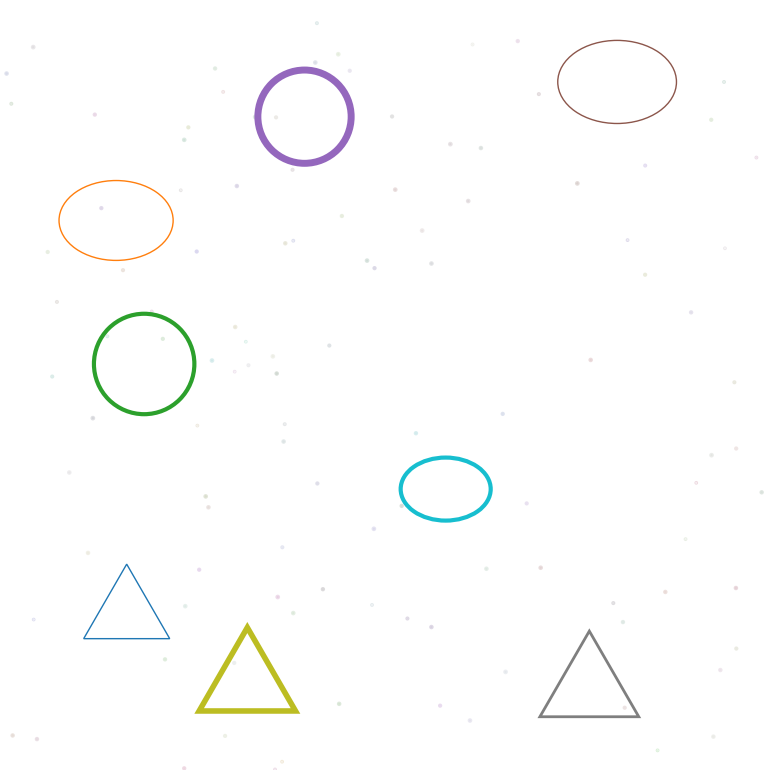[{"shape": "triangle", "thickness": 0.5, "radius": 0.32, "center": [0.165, 0.203]}, {"shape": "oval", "thickness": 0.5, "radius": 0.37, "center": [0.151, 0.714]}, {"shape": "circle", "thickness": 1.5, "radius": 0.33, "center": [0.187, 0.527]}, {"shape": "circle", "thickness": 2.5, "radius": 0.3, "center": [0.395, 0.848]}, {"shape": "oval", "thickness": 0.5, "radius": 0.39, "center": [0.801, 0.894]}, {"shape": "triangle", "thickness": 1, "radius": 0.37, "center": [0.765, 0.106]}, {"shape": "triangle", "thickness": 2, "radius": 0.36, "center": [0.321, 0.113]}, {"shape": "oval", "thickness": 1.5, "radius": 0.29, "center": [0.579, 0.365]}]